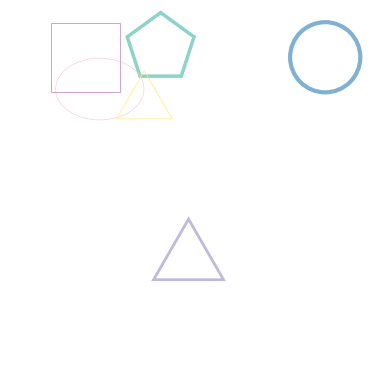[{"shape": "pentagon", "thickness": 2.5, "radius": 0.46, "center": [0.417, 0.876]}, {"shape": "triangle", "thickness": 2, "radius": 0.52, "center": [0.49, 0.326]}, {"shape": "circle", "thickness": 3, "radius": 0.46, "center": [0.845, 0.851]}, {"shape": "oval", "thickness": 0.5, "radius": 0.57, "center": [0.259, 0.769]}, {"shape": "square", "thickness": 0.5, "radius": 0.45, "center": [0.223, 0.85]}, {"shape": "triangle", "thickness": 0.5, "radius": 0.42, "center": [0.375, 0.733]}]